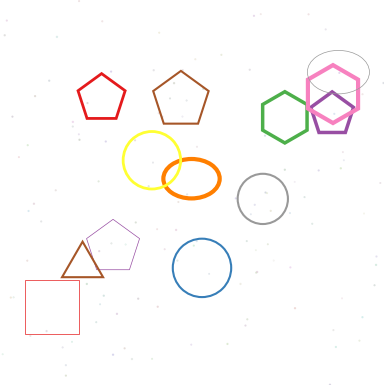[{"shape": "square", "thickness": 0.5, "radius": 0.35, "center": [0.135, 0.204]}, {"shape": "pentagon", "thickness": 2, "radius": 0.32, "center": [0.264, 0.744]}, {"shape": "circle", "thickness": 1.5, "radius": 0.38, "center": [0.525, 0.304]}, {"shape": "hexagon", "thickness": 2.5, "radius": 0.33, "center": [0.74, 0.695]}, {"shape": "pentagon", "thickness": 2.5, "radius": 0.29, "center": [0.863, 0.703]}, {"shape": "pentagon", "thickness": 0.5, "radius": 0.36, "center": [0.294, 0.358]}, {"shape": "oval", "thickness": 3, "radius": 0.37, "center": [0.497, 0.536]}, {"shape": "circle", "thickness": 2, "radius": 0.37, "center": [0.395, 0.584]}, {"shape": "triangle", "thickness": 1.5, "radius": 0.31, "center": [0.214, 0.311]}, {"shape": "pentagon", "thickness": 1.5, "radius": 0.38, "center": [0.47, 0.74]}, {"shape": "hexagon", "thickness": 3, "radius": 0.38, "center": [0.865, 0.756]}, {"shape": "oval", "thickness": 0.5, "radius": 0.4, "center": [0.879, 0.813]}, {"shape": "circle", "thickness": 1.5, "radius": 0.33, "center": [0.683, 0.483]}]